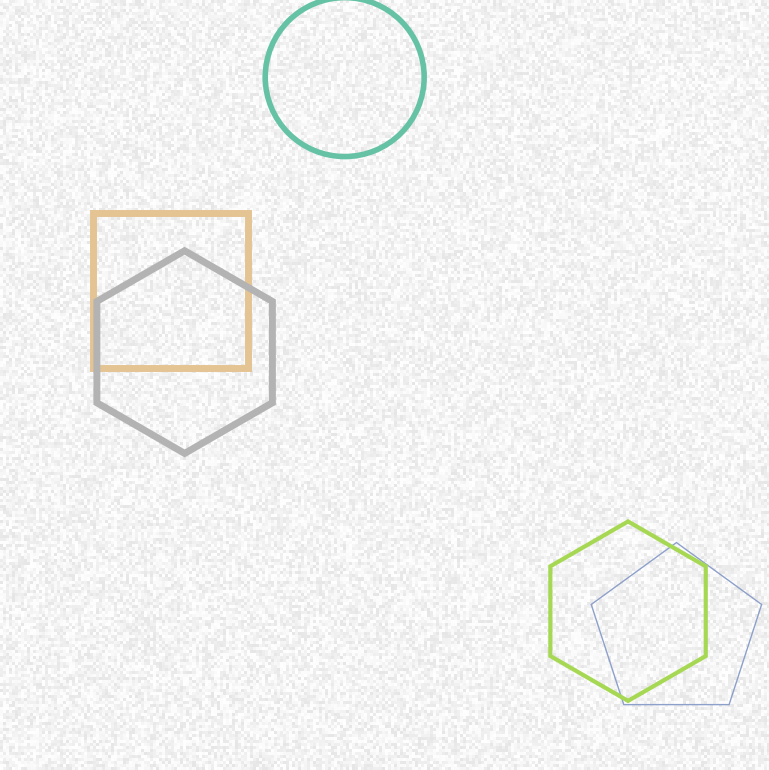[{"shape": "circle", "thickness": 2, "radius": 0.52, "center": [0.448, 0.9]}, {"shape": "pentagon", "thickness": 0.5, "radius": 0.58, "center": [0.878, 0.179]}, {"shape": "hexagon", "thickness": 1.5, "radius": 0.58, "center": [0.816, 0.206]}, {"shape": "square", "thickness": 2.5, "radius": 0.51, "center": [0.221, 0.623]}, {"shape": "hexagon", "thickness": 2.5, "radius": 0.66, "center": [0.24, 0.543]}]